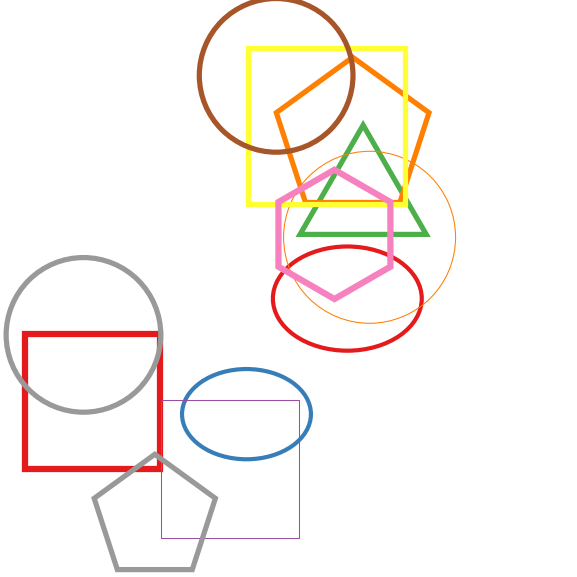[{"shape": "oval", "thickness": 2, "radius": 0.64, "center": [0.601, 0.482]}, {"shape": "square", "thickness": 3, "radius": 0.58, "center": [0.16, 0.304]}, {"shape": "oval", "thickness": 2, "radius": 0.56, "center": [0.427, 0.282]}, {"shape": "triangle", "thickness": 2.5, "radius": 0.63, "center": [0.629, 0.656]}, {"shape": "square", "thickness": 0.5, "radius": 0.6, "center": [0.398, 0.188]}, {"shape": "circle", "thickness": 0.5, "radius": 0.74, "center": [0.64, 0.588]}, {"shape": "pentagon", "thickness": 2.5, "radius": 0.7, "center": [0.611, 0.761]}, {"shape": "square", "thickness": 2.5, "radius": 0.68, "center": [0.565, 0.781]}, {"shape": "circle", "thickness": 2.5, "radius": 0.67, "center": [0.478, 0.869]}, {"shape": "hexagon", "thickness": 3, "radius": 0.56, "center": [0.579, 0.593]}, {"shape": "pentagon", "thickness": 2.5, "radius": 0.55, "center": [0.268, 0.102]}, {"shape": "circle", "thickness": 2.5, "radius": 0.67, "center": [0.145, 0.419]}]